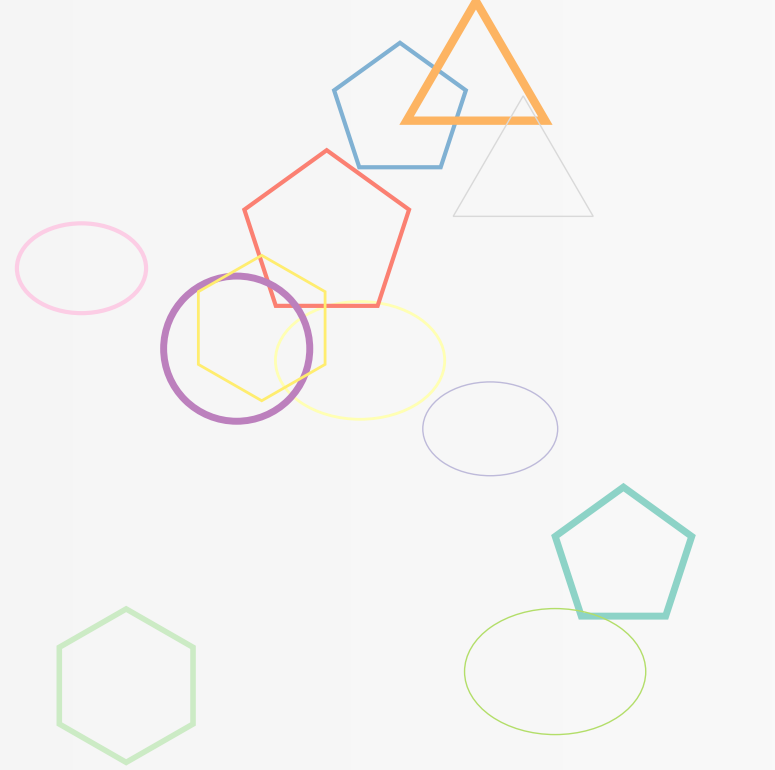[{"shape": "pentagon", "thickness": 2.5, "radius": 0.46, "center": [0.804, 0.275]}, {"shape": "oval", "thickness": 1, "radius": 0.55, "center": [0.465, 0.532]}, {"shape": "oval", "thickness": 0.5, "radius": 0.44, "center": [0.633, 0.443]}, {"shape": "pentagon", "thickness": 1.5, "radius": 0.56, "center": [0.422, 0.693]}, {"shape": "pentagon", "thickness": 1.5, "radius": 0.45, "center": [0.516, 0.855]}, {"shape": "triangle", "thickness": 3, "radius": 0.52, "center": [0.614, 0.895]}, {"shape": "oval", "thickness": 0.5, "radius": 0.58, "center": [0.716, 0.128]}, {"shape": "oval", "thickness": 1.5, "radius": 0.42, "center": [0.105, 0.652]}, {"shape": "triangle", "thickness": 0.5, "radius": 0.52, "center": [0.675, 0.771]}, {"shape": "circle", "thickness": 2.5, "radius": 0.47, "center": [0.305, 0.547]}, {"shape": "hexagon", "thickness": 2, "radius": 0.5, "center": [0.163, 0.11]}, {"shape": "hexagon", "thickness": 1, "radius": 0.47, "center": [0.338, 0.574]}]